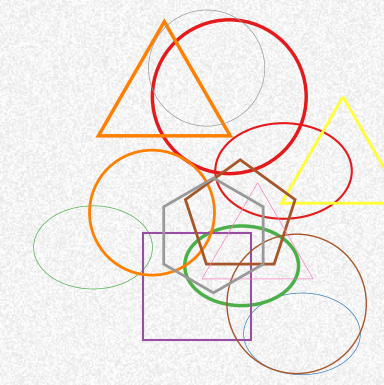[{"shape": "oval", "thickness": 1.5, "radius": 0.89, "center": [0.736, 0.556]}, {"shape": "circle", "thickness": 2.5, "radius": 1.0, "center": [0.596, 0.749]}, {"shape": "oval", "thickness": 0.5, "radius": 0.76, "center": [0.784, 0.133]}, {"shape": "oval", "thickness": 2.5, "radius": 0.74, "center": [0.628, 0.31]}, {"shape": "oval", "thickness": 0.5, "radius": 0.77, "center": [0.242, 0.357]}, {"shape": "square", "thickness": 1.5, "radius": 0.7, "center": [0.512, 0.255]}, {"shape": "circle", "thickness": 2, "radius": 0.81, "center": [0.395, 0.448]}, {"shape": "triangle", "thickness": 2.5, "radius": 0.99, "center": [0.427, 0.746]}, {"shape": "triangle", "thickness": 2, "radius": 0.92, "center": [0.891, 0.564]}, {"shape": "pentagon", "thickness": 2, "radius": 0.75, "center": [0.624, 0.435]}, {"shape": "circle", "thickness": 1, "radius": 0.91, "center": [0.77, 0.211]}, {"shape": "triangle", "thickness": 0.5, "radius": 0.83, "center": [0.669, 0.359]}, {"shape": "circle", "thickness": 0.5, "radius": 0.75, "center": [0.537, 0.823]}, {"shape": "hexagon", "thickness": 2, "radius": 0.75, "center": [0.554, 0.388]}]